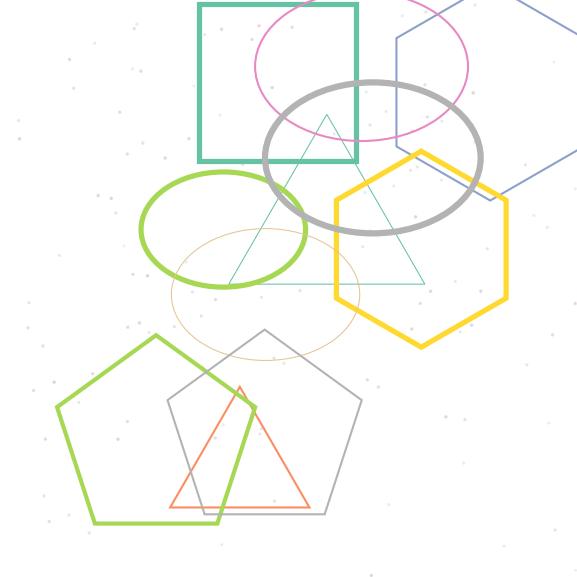[{"shape": "square", "thickness": 2.5, "radius": 0.68, "center": [0.481, 0.856]}, {"shape": "triangle", "thickness": 0.5, "radius": 0.98, "center": [0.566, 0.605]}, {"shape": "triangle", "thickness": 1, "radius": 0.7, "center": [0.415, 0.19]}, {"shape": "hexagon", "thickness": 1, "radius": 0.94, "center": [0.849, 0.839]}, {"shape": "oval", "thickness": 1, "radius": 0.92, "center": [0.626, 0.884]}, {"shape": "oval", "thickness": 2.5, "radius": 0.71, "center": [0.387, 0.602]}, {"shape": "pentagon", "thickness": 2, "radius": 0.9, "center": [0.27, 0.238]}, {"shape": "hexagon", "thickness": 2.5, "radius": 0.85, "center": [0.729, 0.568]}, {"shape": "oval", "thickness": 0.5, "radius": 0.82, "center": [0.46, 0.489]}, {"shape": "oval", "thickness": 3, "radius": 0.93, "center": [0.646, 0.726]}, {"shape": "pentagon", "thickness": 1, "radius": 0.88, "center": [0.458, 0.252]}]